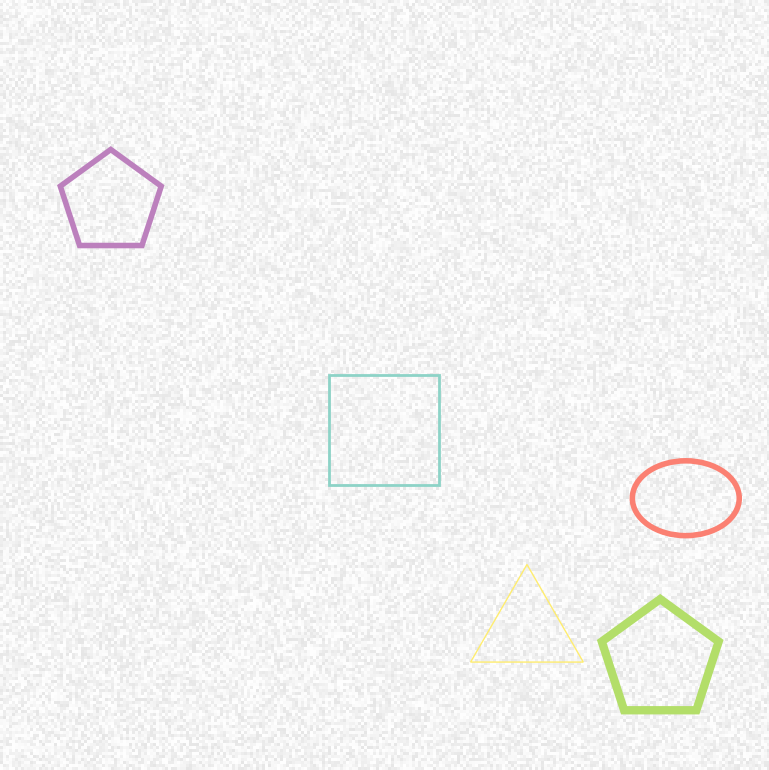[{"shape": "square", "thickness": 1, "radius": 0.36, "center": [0.499, 0.441]}, {"shape": "oval", "thickness": 2, "radius": 0.35, "center": [0.891, 0.353]}, {"shape": "pentagon", "thickness": 3, "radius": 0.4, "center": [0.857, 0.142]}, {"shape": "pentagon", "thickness": 2, "radius": 0.34, "center": [0.144, 0.737]}, {"shape": "triangle", "thickness": 0.5, "radius": 0.42, "center": [0.684, 0.182]}]